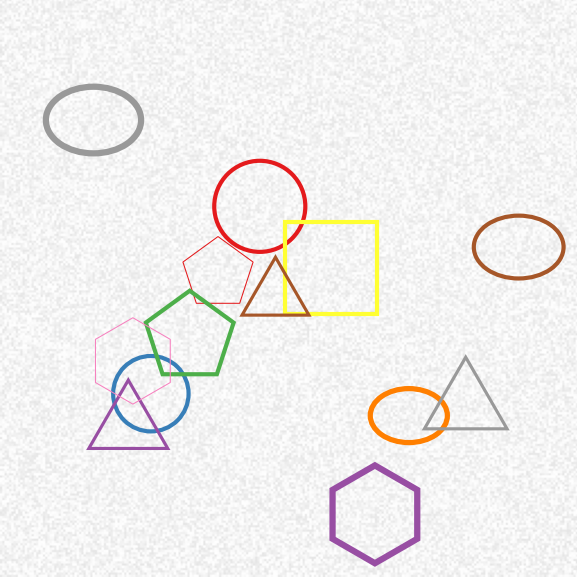[{"shape": "circle", "thickness": 2, "radius": 0.39, "center": [0.45, 0.642]}, {"shape": "pentagon", "thickness": 0.5, "radius": 0.32, "center": [0.378, 0.526]}, {"shape": "circle", "thickness": 2, "radius": 0.33, "center": [0.261, 0.317]}, {"shape": "pentagon", "thickness": 2, "radius": 0.4, "center": [0.329, 0.416]}, {"shape": "triangle", "thickness": 1.5, "radius": 0.39, "center": [0.222, 0.262]}, {"shape": "hexagon", "thickness": 3, "radius": 0.42, "center": [0.649, 0.109]}, {"shape": "oval", "thickness": 2.5, "radius": 0.33, "center": [0.708, 0.28]}, {"shape": "square", "thickness": 2, "radius": 0.4, "center": [0.572, 0.535]}, {"shape": "oval", "thickness": 2, "radius": 0.39, "center": [0.898, 0.571]}, {"shape": "triangle", "thickness": 1.5, "radius": 0.33, "center": [0.477, 0.487]}, {"shape": "hexagon", "thickness": 0.5, "radius": 0.37, "center": [0.23, 0.374]}, {"shape": "triangle", "thickness": 1.5, "radius": 0.41, "center": [0.806, 0.298]}, {"shape": "oval", "thickness": 3, "radius": 0.41, "center": [0.162, 0.791]}]